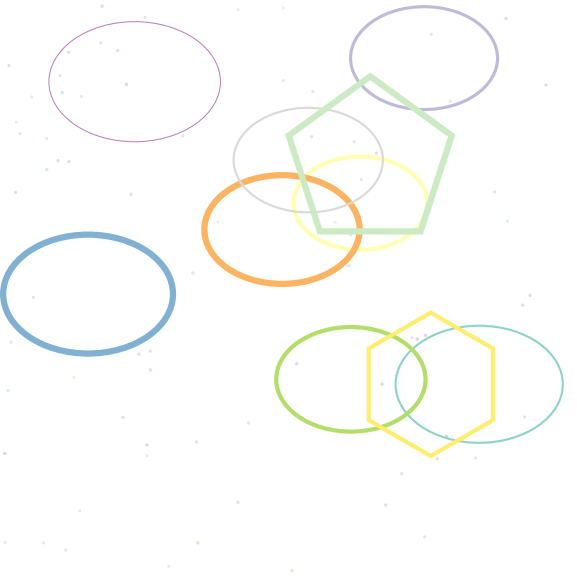[{"shape": "oval", "thickness": 1, "radius": 0.72, "center": [0.83, 0.334]}, {"shape": "oval", "thickness": 2, "radius": 0.58, "center": [0.624, 0.647]}, {"shape": "oval", "thickness": 1.5, "radius": 0.64, "center": [0.734, 0.898]}, {"shape": "oval", "thickness": 3, "radius": 0.74, "center": [0.153, 0.49]}, {"shape": "oval", "thickness": 3, "radius": 0.67, "center": [0.488, 0.602]}, {"shape": "oval", "thickness": 2, "radius": 0.65, "center": [0.608, 0.342]}, {"shape": "oval", "thickness": 1, "radius": 0.65, "center": [0.534, 0.722]}, {"shape": "oval", "thickness": 0.5, "radius": 0.74, "center": [0.233, 0.858]}, {"shape": "pentagon", "thickness": 3, "radius": 0.74, "center": [0.641, 0.719]}, {"shape": "hexagon", "thickness": 2, "radius": 0.62, "center": [0.746, 0.334]}]